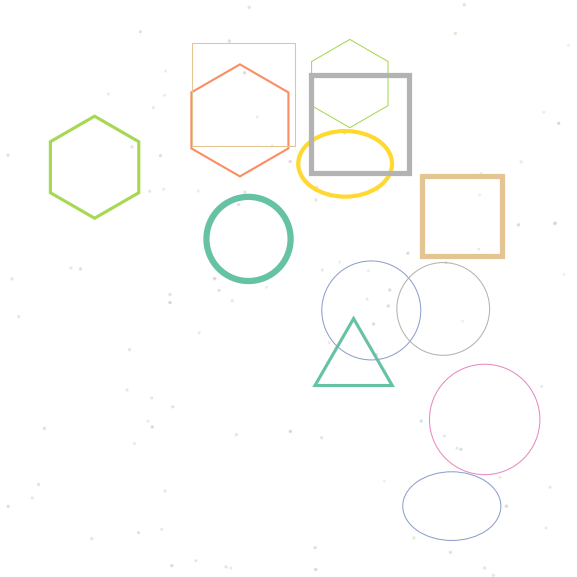[{"shape": "circle", "thickness": 3, "radius": 0.36, "center": [0.43, 0.585]}, {"shape": "triangle", "thickness": 1.5, "radius": 0.39, "center": [0.612, 0.37]}, {"shape": "hexagon", "thickness": 1, "radius": 0.48, "center": [0.415, 0.791]}, {"shape": "circle", "thickness": 0.5, "radius": 0.43, "center": [0.643, 0.462]}, {"shape": "oval", "thickness": 0.5, "radius": 0.42, "center": [0.782, 0.123]}, {"shape": "circle", "thickness": 0.5, "radius": 0.48, "center": [0.839, 0.273]}, {"shape": "hexagon", "thickness": 0.5, "radius": 0.38, "center": [0.606, 0.854]}, {"shape": "hexagon", "thickness": 1.5, "radius": 0.44, "center": [0.164, 0.71]}, {"shape": "oval", "thickness": 2, "radius": 0.41, "center": [0.598, 0.715]}, {"shape": "square", "thickness": 2.5, "radius": 0.35, "center": [0.8, 0.625]}, {"shape": "square", "thickness": 0.5, "radius": 0.45, "center": [0.421, 0.835]}, {"shape": "square", "thickness": 2.5, "radius": 0.43, "center": [0.623, 0.785]}, {"shape": "circle", "thickness": 0.5, "radius": 0.4, "center": [0.767, 0.464]}]